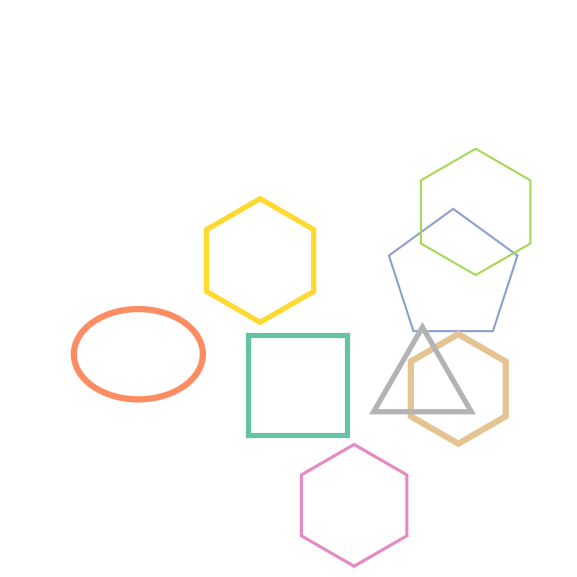[{"shape": "square", "thickness": 2.5, "radius": 0.43, "center": [0.515, 0.333]}, {"shape": "oval", "thickness": 3, "radius": 0.56, "center": [0.24, 0.386]}, {"shape": "pentagon", "thickness": 1, "radius": 0.59, "center": [0.785, 0.52]}, {"shape": "hexagon", "thickness": 1.5, "radius": 0.53, "center": [0.613, 0.124]}, {"shape": "hexagon", "thickness": 1, "radius": 0.55, "center": [0.824, 0.632]}, {"shape": "hexagon", "thickness": 2.5, "radius": 0.54, "center": [0.45, 0.548]}, {"shape": "hexagon", "thickness": 3, "radius": 0.47, "center": [0.794, 0.326]}, {"shape": "triangle", "thickness": 2.5, "radius": 0.49, "center": [0.732, 0.335]}]